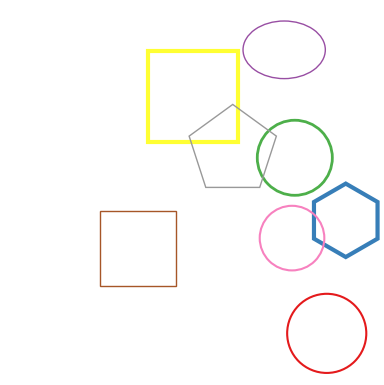[{"shape": "circle", "thickness": 1.5, "radius": 0.51, "center": [0.849, 0.134]}, {"shape": "hexagon", "thickness": 3, "radius": 0.48, "center": [0.898, 0.428]}, {"shape": "circle", "thickness": 2, "radius": 0.49, "center": [0.766, 0.59]}, {"shape": "oval", "thickness": 1, "radius": 0.53, "center": [0.738, 0.871]}, {"shape": "square", "thickness": 3, "radius": 0.59, "center": [0.502, 0.75]}, {"shape": "square", "thickness": 1, "radius": 0.49, "center": [0.359, 0.354]}, {"shape": "circle", "thickness": 1.5, "radius": 0.42, "center": [0.759, 0.382]}, {"shape": "pentagon", "thickness": 1, "radius": 0.6, "center": [0.605, 0.61]}]